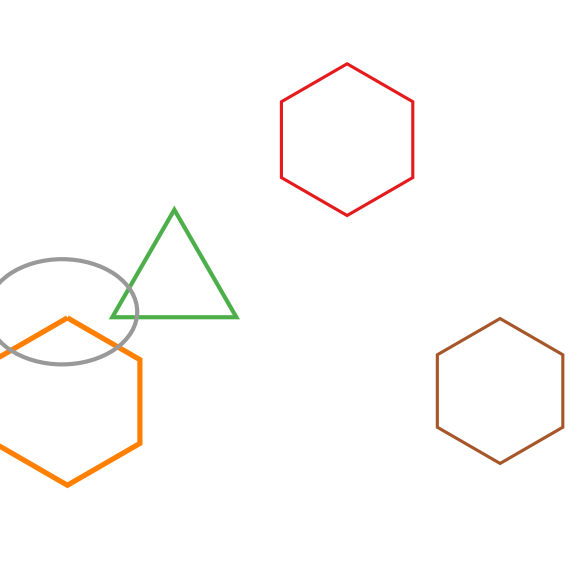[{"shape": "hexagon", "thickness": 1.5, "radius": 0.66, "center": [0.601, 0.757]}, {"shape": "triangle", "thickness": 2, "radius": 0.62, "center": [0.302, 0.512]}, {"shape": "hexagon", "thickness": 2.5, "radius": 0.72, "center": [0.117, 0.304]}, {"shape": "hexagon", "thickness": 1.5, "radius": 0.63, "center": [0.866, 0.322]}, {"shape": "oval", "thickness": 2, "radius": 0.65, "center": [0.107, 0.459]}]